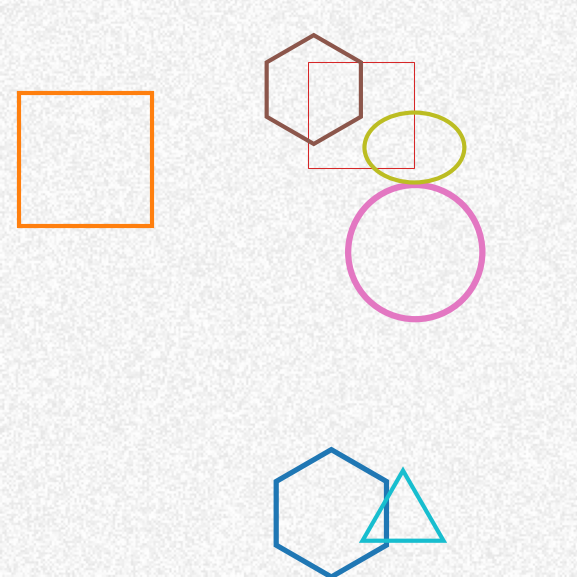[{"shape": "hexagon", "thickness": 2.5, "radius": 0.55, "center": [0.574, 0.11]}, {"shape": "square", "thickness": 2, "radius": 0.58, "center": [0.148, 0.723]}, {"shape": "square", "thickness": 0.5, "radius": 0.46, "center": [0.625, 0.8]}, {"shape": "hexagon", "thickness": 2, "radius": 0.47, "center": [0.543, 0.844]}, {"shape": "circle", "thickness": 3, "radius": 0.58, "center": [0.719, 0.563]}, {"shape": "oval", "thickness": 2, "radius": 0.43, "center": [0.718, 0.744]}, {"shape": "triangle", "thickness": 2, "radius": 0.4, "center": [0.698, 0.103]}]